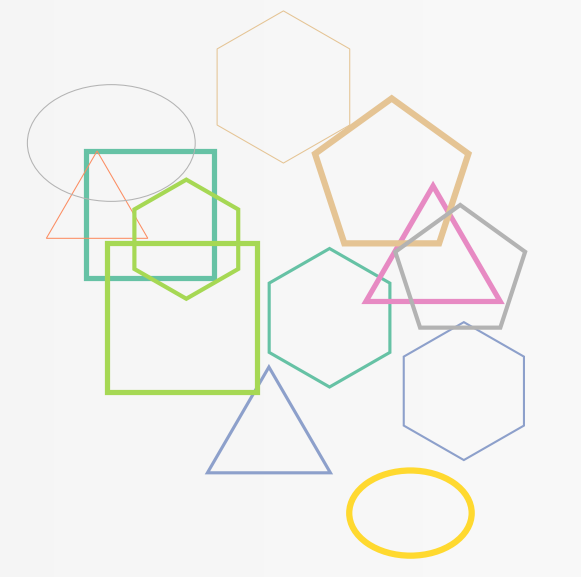[{"shape": "hexagon", "thickness": 1.5, "radius": 0.6, "center": [0.567, 0.449]}, {"shape": "square", "thickness": 2.5, "radius": 0.55, "center": [0.258, 0.628]}, {"shape": "triangle", "thickness": 0.5, "radius": 0.5, "center": [0.167, 0.637]}, {"shape": "hexagon", "thickness": 1, "radius": 0.6, "center": [0.798, 0.322]}, {"shape": "triangle", "thickness": 1.5, "radius": 0.61, "center": [0.463, 0.241]}, {"shape": "triangle", "thickness": 2.5, "radius": 0.67, "center": [0.745, 0.544]}, {"shape": "square", "thickness": 2.5, "radius": 0.65, "center": [0.314, 0.449]}, {"shape": "hexagon", "thickness": 2, "radius": 0.52, "center": [0.321, 0.585]}, {"shape": "oval", "thickness": 3, "radius": 0.53, "center": [0.706, 0.111]}, {"shape": "pentagon", "thickness": 3, "radius": 0.69, "center": [0.674, 0.69]}, {"shape": "hexagon", "thickness": 0.5, "radius": 0.66, "center": [0.488, 0.849]}, {"shape": "oval", "thickness": 0.5, "radius": 0.72, "center": [0.191, 0.752]}, {"shape": "pentagon", "thickness": 2, "radius": 0.59, "center": [0.792, 0.527]}]